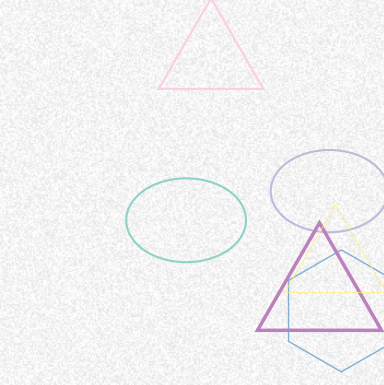[{"shape": "oval", "thickness": 1.5, "radius": 0.78, "center": [0.483, 0.428]}, {"shape": "oval", "thickness": 1.5, "radius": 0.76, "center": [0.856, 0.504]}, {"shape": "hexagon", "thickness": 1, "radius": 0.79, "center": [0.887, 0.193]}, {"shape": "triangle", "thickness": 1.5, "radius": 0.78, "center": [0.548, 0.848]}, {"shape": "triangle", "thickness": 2.5, "radius": 0.93, "center": [0.83, 0.235]}, {"shape": "triangle", "thickness": 0.5, "radius": 0.76, "center": [0.871, 0.316]}]